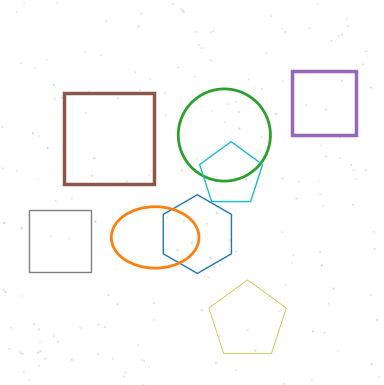[{"shape": "hexagon", "thickness": 1, "radius": 0.51, "center": [0.513, 0.392]}, {"shape": "oval", "thickness": 2, "radius": 0.57, "center": [0.403, 0.383]}, {"shape": "circle", "thickness": 2, "radius": 0.6, "center": [0.583, 0.649]}, {"shape": "square", "thickness": 2.5, "radius": 0.41, "center": [0.842, 0.732]}, {"shape": "square", "thickness": 2.5, "radius": 0.59, "center": [0.284, 0.641]}, {"shape": "square", "thickness": 1, "radius": 0.4, "center": [0.156, 0.373]}, {"shape": "pentagon", "thickness": 0.5, "radius": 0.53, "center": [0.643, 0.167]}, {"shape": "pentagon", "thickness": 1, "radius": 0.43, "center": [0.6, 0.546]}]